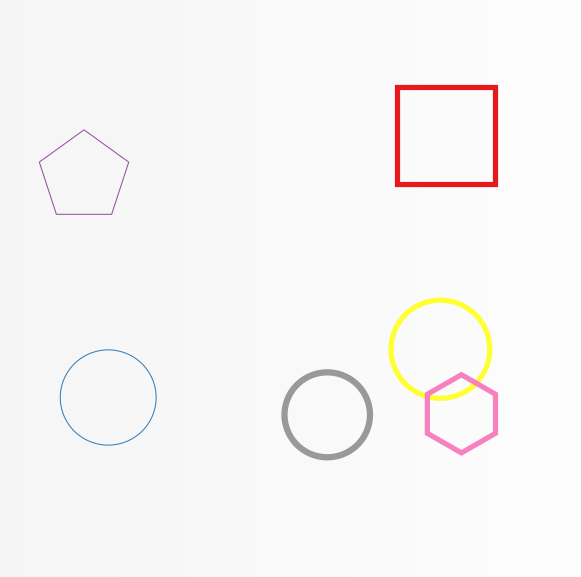[{"shape": "square", "thickness": 2.5, "radius": 0.42, "center": [0.767, 0.764]}, {"shape": "circle", "thickness": 0.5, "radius": 0.41, "center": [0.186, 0.311]}, {"shape": "pentagon", "thickness": 0.5, "radius": 0.4, "center": [0.145, 0.693]}, {"shape": "circle", "thickness": 2.5, "radius": 0.42, "center": [0.758, 0.394]}, {"shape": "hexagon", "thickness": 2.5, "radius": 0.34, "center": [0.794, 0.283]}, {"shape": "circle", "thickness": 3, "radius": 0.37, "center": [0.563, 0.281]}]